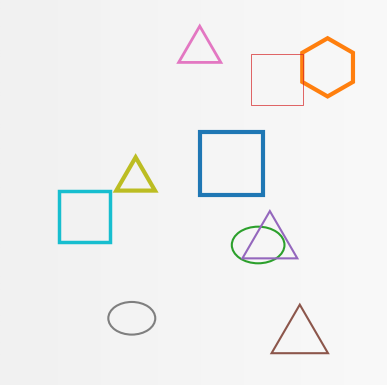[{"shape": "square", "thickness": 3, "radius": 0.41, "center": [0.597, 0.575]}, {"shape": "hexagon", "thickness": 3, "radius": 0.38, "center": [0.845, 0.825]}, {"shape": "oval", "thickness": 1.5, "radius": 0.34, "center": [0.666, 0.364]}, {"shape": "square", "thickness": 0.5, "radius": 0.33, "center": [0.715, 0.793]}, {"shape": "triangle", "thickness": 1.5, "radius": 0.41, "center": [0.696, 0.37]}, {"shape": "triangle", "thickness": 1.5, "radius": 0.42, "center": [0.774, 0.125]}, {"shape": "triangle", "thickness": 2, "radius": 0.31, "center": [0.515, 0.869]}, {"shape": "oval", "thickness": 1.5, "radius": 0.3, "center": [0.34, 0.173]}, {"shape": "triangle", "thickness": 3, "radius": 0.29, "center": [0.35, 0.534]}, {"shape": "square", "thickness": 2.5, "radius": 0.33, "center": [0.217, 0.438]}]